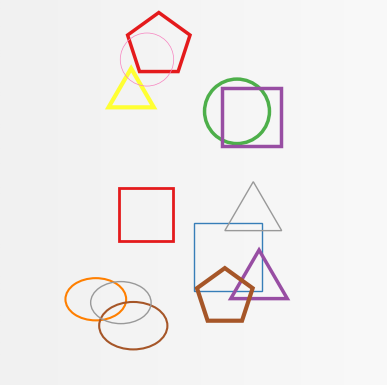[{"shape": "square", "thickness": 2, "radius": 0.34, "center": [0.376, 0.442]}, {"shape": "pentagon", "thickness": 2.5, "radius": 0.42, "center": [0.41, 0.883]}, {"shape": "square", "thickness": 1, "radius": 0.44, "center": [0.588, 0.332]}, {"shape": "circle", "thickness": 2.5, "radius": 0.42, "center": [0.612, 0.711]}, {"shape": "triangle", "thickness": 2.5, "radius": 0.42, "center": [0.668, 0.266]}, {"shape": "square", "thickness": 2.5, "radius": 0.38, "center": [0.649, 0.697]}, {"shape": "oval", "thickness": 1.5, "radius": 0.39, "center": [0.247, 0.223]}, {"shape": "triangle", "thickness": 3, "radius": 0.34, "center": [0.338, 0.755]}, {"shape": "oval", "thickness": 1.5, "radius": 0.44, "center": [0.344, 0.154]}, {"shape": "pentagon", "thickness": 3, "radius": 0.38, "center": [0.58, 0.228]}, {"shape": "circle", "thickness": 0.5, "radius": 0.34, "center": [0.379, 0.845]}, {"shape": "oval", "thickness": 1, "radius": 0.39, "center": [0.312, 0.214]}, {"shape": "triangle", "thickness": 1, "radius": 0.42, "center": [0.654, 0.443]}]